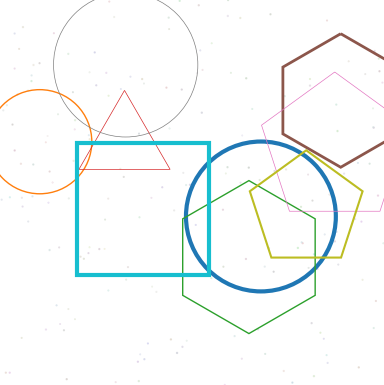[{"shape": "circle", "thickness": 3, "radius": 0.97, "center": [0.678, 0.438]}, {"shape": "circle", "thickness": 1, "radius": 0.68, "center": [0.103, 0.632]}, {"shape": "hexagon", "thickness": 1, "radius": 0.99, "center": [0.647, 0.332]}, {"shape": "triangle", "thickness": 0.5, "radius": 0.68, "center": [0.323, 0.628]}, {"shape": "hexagon", "thickness": 2, "radius": 0.87, "center": [0.885, 0.739]}, {"shape": "pentagon", "thickness": 0.5, "radius": 1.0, "center": [0.869, 0.613]}, {"shape": "circle", "thickness": 0.5, "radius": 0.94, "center": [0.326, 0.832]}, {"shape": "pentagon", "thickness": 1.5, "radius": 0.77, "center": [0.795, 0.456]}, {"shape": "square", "thickness": 3, "radius": 0.86, "center": [0.372, 0.458]}]